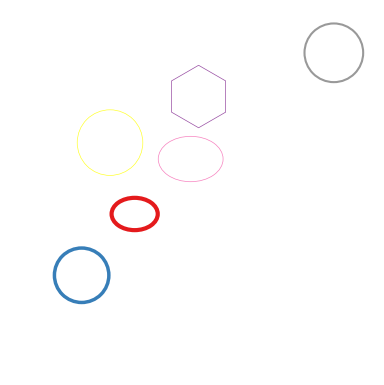[{"shape": "oval", "thickness": 3, "radius": 0.3, "center": [0.35, 0.444]}, {"shape": "circle", "thickness": 2.5, "radius": 0.35, "center": [0.212, 0.285]}, {"shape": "hexagon", "thickness": 0.5, "radius": 0.41, "center": [0.516, 0.749]}, {"shape": "circle", "thickness": 0.5, "radius": 0.43, "center": [0.286, 0.63]}, {"shape": "oval", "thickness": 0.5, "radius": 0.42, "center": [0.495, 0.587]}, {"shape": "circle", "thickness": 1.5, "radius": 0.38, "center": [0.867, 0.863]}]